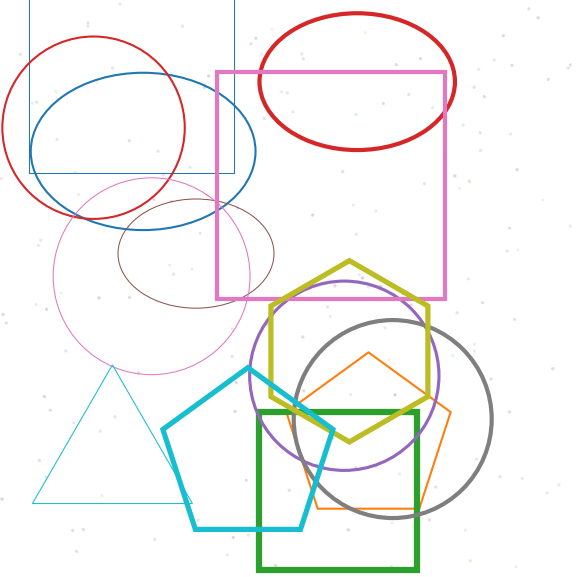[{"shape": "square", "thickness": 0.5, "radius": 0.89, "center": [0.228, 0.877]}, {"shape": "oval", "thickness": 1, "radius": 0.97, "center": [0.248, 0.737]}, {"shape": "pentagon", "thickness": 1, "radius": 0.75, "center": [0.638, 0.239]}, {"shape": "square", "thickness": 3, "radius": 0.68, "center": [0.585, 0.148]}, {"shape": "circle", "thickness": 1, "radius": 0.79, "center": [0.162, 0.778]}, {"shape": "oval", "thickness": 2, "radius": 0.85, "center": [0.619, 0.858]}, {"shape": "circle", "thickness": 1.5, "radius": 0.82, "center": [0.596, 0.348]}, {"shape": "oval", "thickness": 0.5, "radius": 0.68, "center": [0.339, 0.56]}, {"shape": "circle", "thickness": 0.5, "radius": 0.85, "center": [0.263, 0.521]}, {"shape": "square", "thickness": 2, "radius": 0.99, "center": [0.573, 0.678]}, {"shape": "circle", "thickness": 2, "radius": 0.86, "center": [0.68, 0.273]}, {"shape": "hexagon", "thickness": 2.5, "radius": 0.78, "center": [0.605, 0.391]}, {"shape": "pentagon", "thickness": 2.5, "radius": 0.77, "center": [0.429, 0.208]}, {"shape": "triangle", "thickness": 0.5, "radius": 0.8, "center": [0.195, 0.207]}]